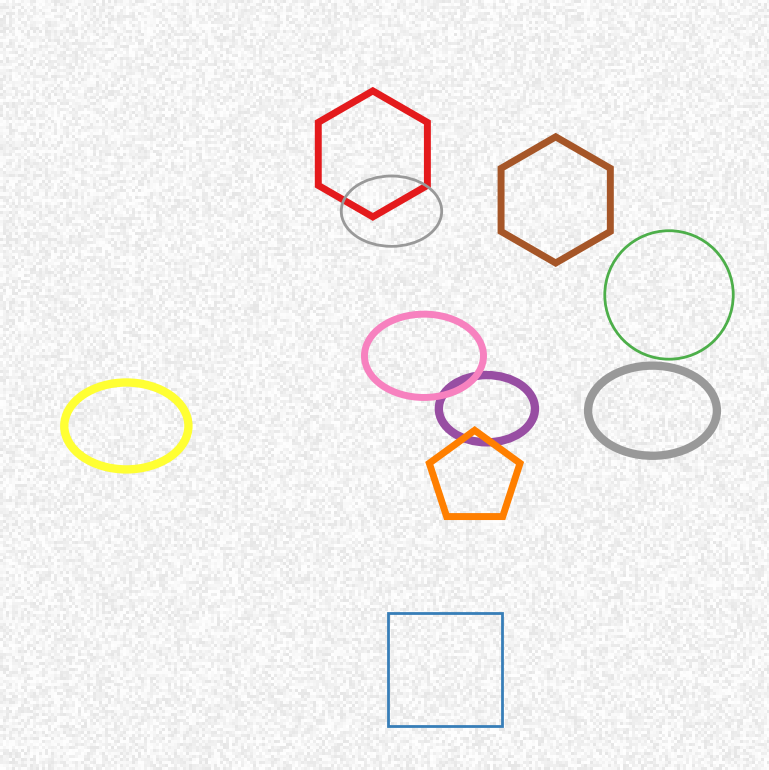[{"shape": "hexagon", "thickness": 2.5, "radius": 0.41, "center": [0.484, 0.8]}, {"shape": "square", "thickness": 1, "radius": 0.37, "center": [0.578, 0.131]}, {"shape": "circle", "thickness": 1, "radius": 0.42, "center": [0.869, 0.617]}, {"shape": "oval", "thickness": 3, "radius": 0.31, "center": [0.632, 0.469]}, {"shape": "pentagon", "thickness": 2.5, "radius": 0.31, "center": [0.616, 0.379]}, {"shape": "oval", "thickness": 3, "radius": 0.4, "center": [0.164, 0.447]}, {"shape": "hexagon", "thickness": 2.5, "radius": 0.41, "center": [0.722, 0.74]}, {"shape": "oval", "thickness": 2.5, "radius": 0.39, "center": [0.551, 0.538]}, {"shape": "oval", "thickness": 1, "radius": 0.33, "center": [0.508, 0.726]}, {"shape": "oval", "thickness": 3, "radius": 0.42, "center": [0.847, 0.467]}]